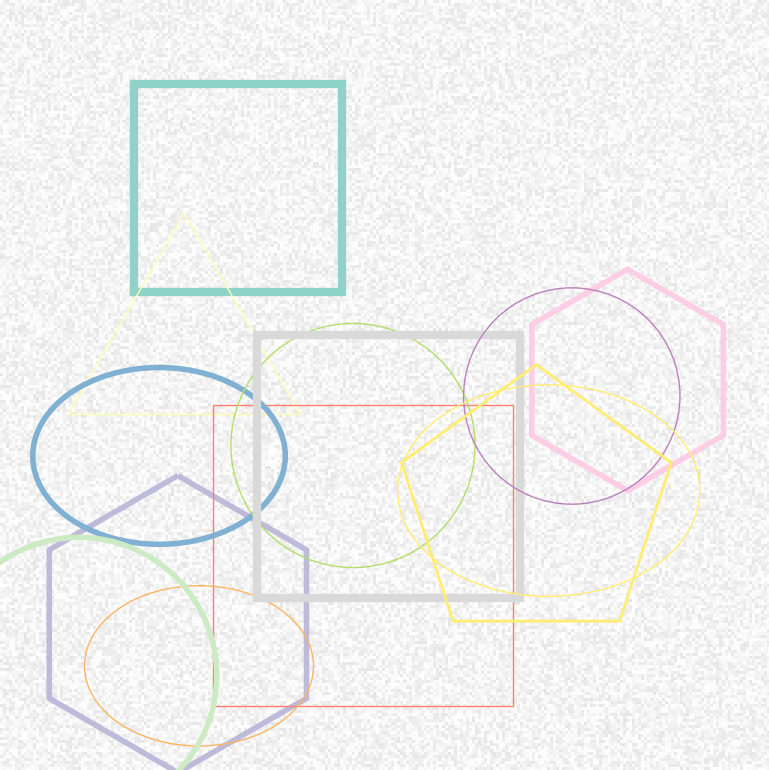[{"shape": "square", "thickness": 3, "radius": 0.68, "center": [0.309, 0.756]}, {"shape": "triangle", "thickness": 0.5, "radius": 0.87, "center": [0.239, 0.549]}, {"shape": "hexagon", "thickness": 2, "radius": 0.96, "center": [0.231, 0.189]}, {"shape": "square", "thickness": 0.5, "radius": 0.98, "center": [0.471, 0.278]}, {"shape": "oval", "thickness": 2, "radius": 0.82, "center": [0.207, 0.408]}, {"shape": "oval", "thickness": 0.5, "radius": 0.74, "center": [0.258, 0.135]}, {"shape": "circle", "thickness": 0.5, "radius": 0.79, "center": [0.458, 0.421]}, {"shape": "hexagon", "thickness": 2, "radius": 0.72, "center": [0.815, 0.507]}, {"shape": "square", "thickness": 3, "radius": 0.86, "center": [0.504, 0.394]}, {"shape": "circle", "thickness": 0.5, "radius": 0.7, "center": [0.743, 0.486]}, {"shape": "circle", "thickness": 2, "radius": 0.9, "center": [0.102, 0.123]}, {"shape": "pentagon", "thickness": 1, "radius": 0.92, "center": [0.697, 0.342]}, {"shape": "oval", "thickness": 0.5, "radius": 0.98, "center": [0.713, 0.363]}]